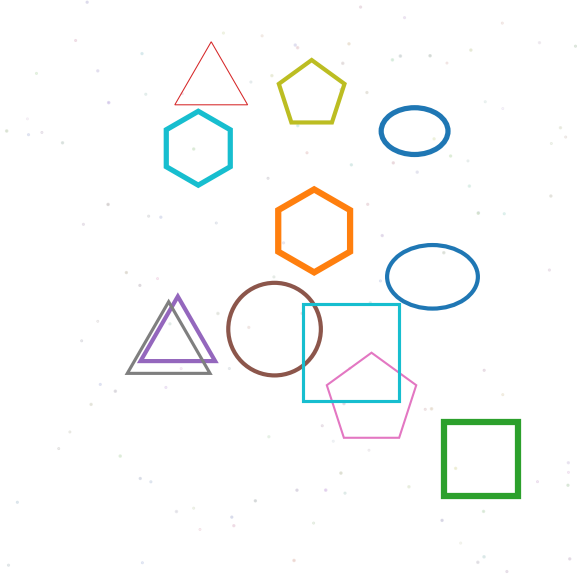[{"shape": "oval", "thickness": 2.5, "radius": 0.29, "center": [0.718, 0.772]}, {"shape": "oval", "thickness": 2, "radius": 0.39, "center": [0.749, 0.52]}, {"shape": "hexagon", "thickness": 3, "radius": 0.36, "center": [0.544, 0.599]}, {"shape": "square", "thickness": 3, "radius": 0.32, "center": [0.833, 0.204]}, {"shape": "triangle", "thickness": 0.5, "radius": 0.36, "center": [0.366, 0.854]}, {"shape": "triangle", "thickness": 2, "radius": 0.37, "center": [0.308, 0.411]}, {"shape": "circle", "thickness": 2, "radius": 0.4, "center": [0.475, 0.429]}, {"shape": "pentagon", "thickness": 1, "radius": 0.41, "center": [0.643, 0.307]}, {"shape": "triangle", "thickness": 1.5, "radius": 0.41, "center": [0.292, 0.394]}, {"shape": "pentagon", "thickness": 2, "radius": 0.3, "center": [0.54, 0.835]}, {"shape": "square", "thickness": 1.5, "radius": 0.42, "center": [0.608, 0.389]}, {"shape": "hexagon", "thickness": 2.5, "radius": 0.32, "center": [0.343, 0.742]}]